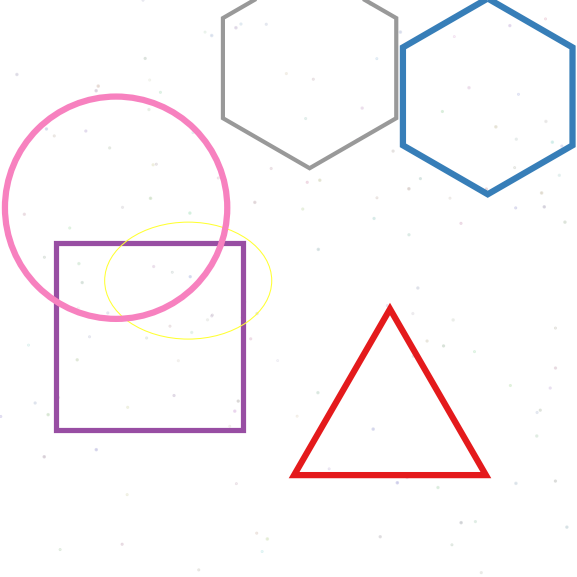[{"shape": "triangle", "thickness": 3, "radius": 0.96, "center": [0.675, 0.272]}, {"shape": "hexagon", "thickness": 3, "radius": 0.85, "center": [0.845, 0.832]}, {"shape": "square", "thickness": 2.5, "radius": 0.81, "center": [0.259, 0.416]}, {"shape": "oval", "thickness": 0.5, "radius": 0.72, "center": [0.326, 0.513]}, {"shape": "circle", "thickness": 3, "radius": 0.96, "center": [0.201, 0.639]}, {"shape": "hexagon", "thickness": 2, "radius": 0.87, "center": [0.536, 0.881]}]